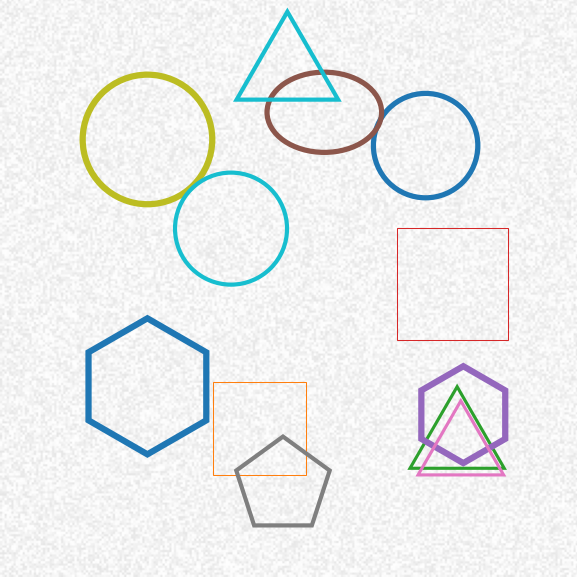[{"shape": "hexagon", "thickness": 3, "radius": 0.59, "center": [0.255, 0.33]}, {"shape": "circle", "thickness": 2.5, "radius": 0.45, "center": [0.737, 0.747]}, {"shape": "square", "thickness": 0.5, "radius": 0.4, "center": [0.45, 0.257]}, {"shape": "triangle", "thickness": 1.5, "radius": 0.47, "center": [0.792, 0.235]}, {"shape": "square", "thickness": 0.5, "radius": 0.48, "center": [0.784, 0.507]}, {"shape": "hexagon", "thickness": 3, "radius": 0.42, "center": [0.802, 0.281]}, {"shape": "oval", "thickness": 2.5, "radius": 0.5, "center": [0.562, 0.805]}, {"shape": "triangle", "thickness": 1.5, "radius": 0.43, "center": [0.798, 0.22]}, {"shape": "pentagon", "thickness": 2, "radius": 0.43, "center": [0.49, 0.158]}, {"shape": "circle", "thickness": 3, "radius": 0.56, "center": [0.255, 0.758]}, {"shape": "circle", "thickness": 2, "radius": 0.48, "center": [0.4, 0.603]}, {"shape": "triangle", "thickness": 2, "radius": 0.51, "center": [0.498, 0.877]}]